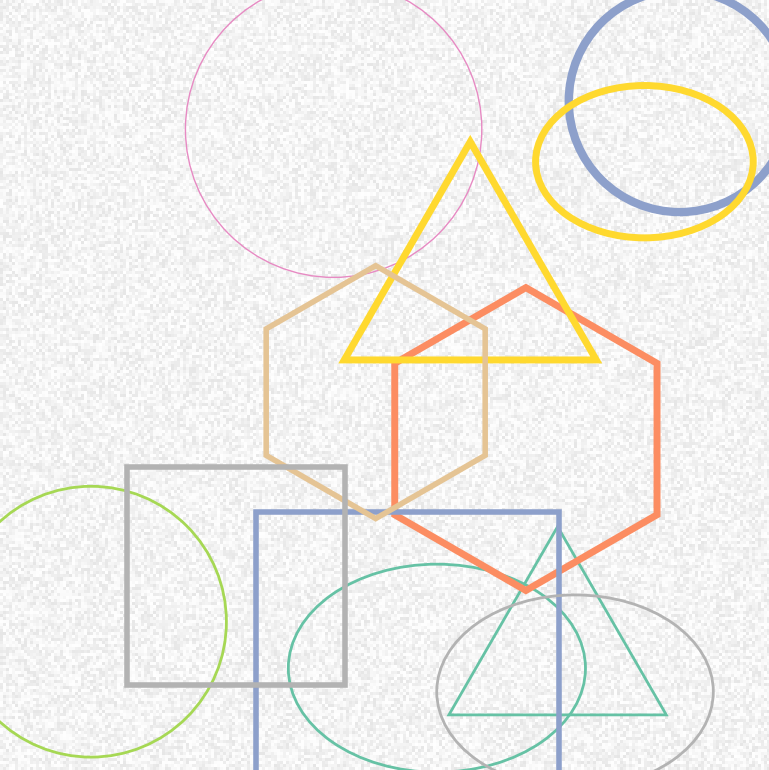[{"shape": "triangle", "thickness": 1, "radius": 0.81, "center": [0.724, 0.153]}, {"shape": "oval", "thickness": 1, "radius": 0.96, "center": [0.567, 0.132]}, {"shape": "hexagon", "thickness": 2.5, "radius": 0.98, "center": [0.683, 0.43]}, {"shape": "square", "thickness": 2, "radius": 0.98, "center": [0.529, 0.139]}, {"shape": "circle", "thickness": 3, "radius": 0.72, "center": [0.883, 0.869]}, {"shape": "circle", "thickness": 0.5, "radius": 0.96, "center": [0.433, 0.832]}, {"shape": "circle", "thickness": 1, "radius": 0.88, "center": [0.118, 0.193]}, {"shape": "oval", "thickness": 2.5, "radius": 0.71, "center": [0.837, 0.79]}, {"shape": "triangle", "thickness": 2.5, "radius": 0.94, "center": [0.611, 0.627]}, {"shape": "hexagon", "thickness": 2, "radius": 0.82, "center": [0.488, 0.491]}, {"shape": "square", "thickness": 2, "radius": 0.71, "center": [0.306, 0.251]}, {"shape": "oval", "thickness": 1, "radius": 0.9, "center": [0.747, 0.102]}]